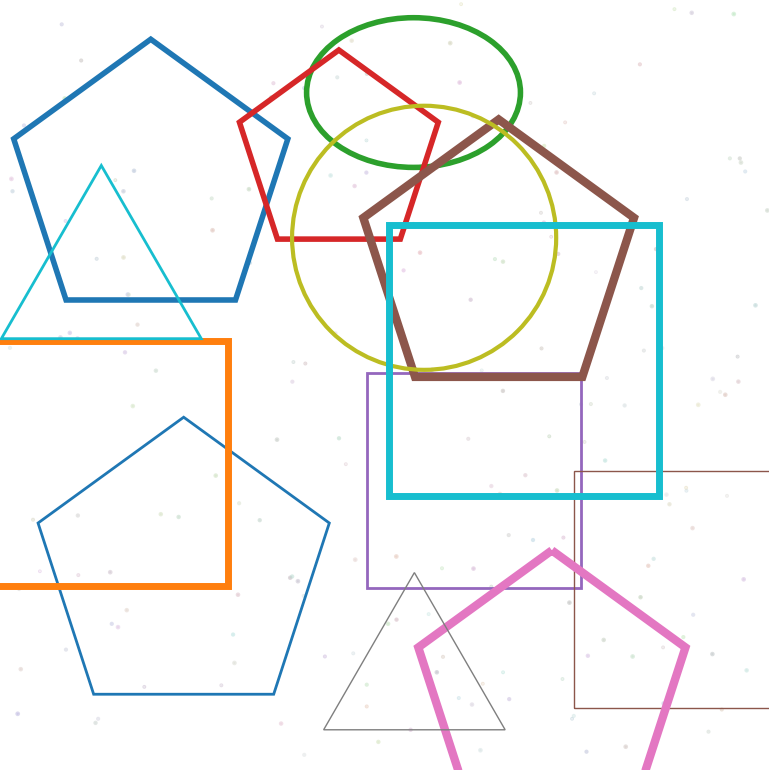[{"shape": "pentagon", "thickness": 1, "radius": 0.99, "center": [0.239, 0.259]}, {"shape": "pentagon", "thickness": 2, "radius": 0.94, "center": [0.196, 0.762]}, {"shape": "square", "thickness": 2.5, "radius": 0.79, "center": [0.137, 0.398]}, {"shape": "oval", "thickness": 2, "radius": 0.69, "center": [0.537, 0.88]}, {"shape": "pentagon", "thickness": 2, "radius": 0.68, "center": [0.44, 0.799]}, {"shape": "square", "thickness": 1, "radius": 0.7, "center": [0.616, 0.376]}, {"shape": "pentagon", "thickness": 3, "radius": 0.92, "center": [0.648, 0.66]}, {"shape": "square", "thickness": 0.5, "radius": 0.77, "center": [0.899, 0.235]}, {"shape": "pentagon", "thickness": 3, "radius": 0.91, "center": [0.717, 0.103]}, {"shape": "triangle", "thickness": 0.5, "radius": 0.68, "center": [0.538, 0.12]}, {"shape": "circle", "thickness": 1.5, "radius": 0.86, "center": [0.551, 0.691]}, {"shape": "triangle", "thickness": 1, "radius": 0.75, "center": [0.132, 0.635]}, {"shape": "square", "thickness": 2.5, "radius": 0.88, "center": [0.68, 0.532]}]